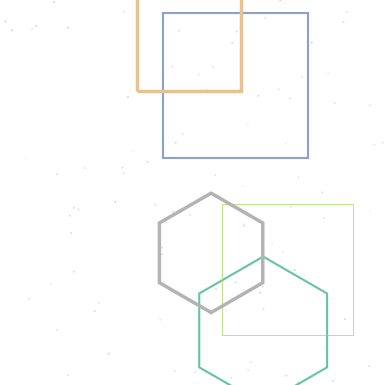[{"shape": "hexagon", "thickness": 1.5, "radius": 0.96, "center": [0.684, 0.142]}, {"shape": "square", "thickness": 1.5, "radius": 0.94, "center": [0.612, 0.779]}, {"shape": "square", "thickness": 0.5, "radius": 0.85, "center": [0.747, 0.3]}, {"shape": "square", "thickness": 2.5, "radius": 0.68, "center": [0.49, 0.898]}, {"shape": "hexagon", "thickness": 2.5, "radius": 0.78, "center": [0.548, 0.343]}]